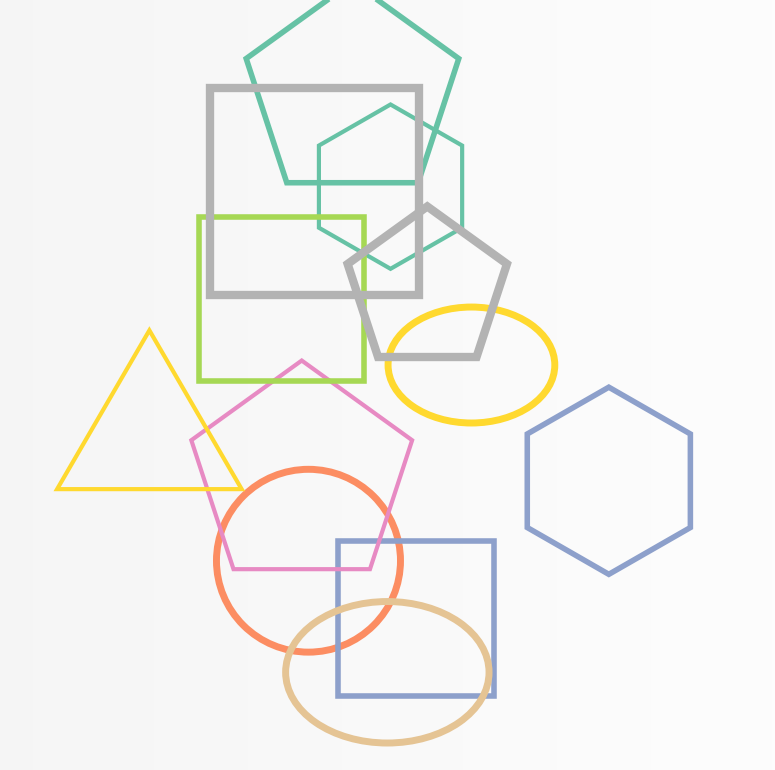[{"shape": "hexagon", "thickness": 1.5, "radius": 0.53, "center": [0.504, 0.758]}, {"shape": "pentagon", "thickness": 2, "radius": 0.72, "center": [0.455, 0.879]}, {"shape": "circle", "thickness": 2.5, "radius": 0.59, "center": [0.398, 0.272]}, {"shape": "hexagon", "thickness": 2, "radius": 0.61, "center": [0.786, 0.376]}, {"shape": "square", "thickness": 2, "radius": 0.5, "center": [0.537, 0.197]}, {"shape": "pentagon", "thickness": 1.5, "radius": 0.75, "center": [0.389, 0.382]}, {"shape": "square", "thickness": 2, "radius": 0.53, "center": [0.363, 0.612]}, {"shape": "oval", "thickness": 2.5, "radius": 0.54, "center": [0.608, 0.526]}, {"shape": "triangle", "thickness": 1.5, "radius": 0.69, "center": [0.193, 0.434]}, {"shape": "oval", "thickness": 2.5, "radius": 0.66, "center": [0.5, 0.127]}, {"shape": "pentagon", "thickness": 3, "radius": 0.54, "center": [0.551, 0.624]}, {"shape": "square", "thickness": 3, "radius": 0.67, "center": [0.406, 0.752]}]